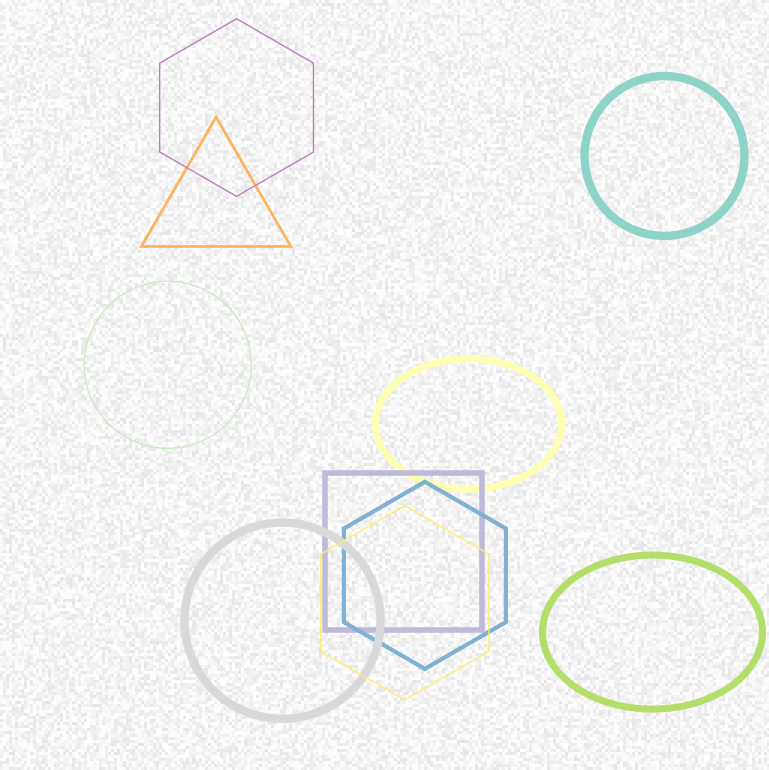[{"shape": "circle", "thickness": 3, "radius": 0.52, "center": [0.863, 0.797]}, {"shape": "oval", "thickness": 2.5, "radius": 0.61, "center": [0.609, 0.449]}, {"shape": "square", "thickness": 2, "radius": 0.51, "center": [0.524, 0.283]}, {"shape": "hexagon", "thickness": 1.5, "radius": 0.61, "center": [0.552, 0.253]}, {"shape": "triangle", "thickness": 1, "radius": 0.56, "center": [0.281, 0.736]}, {"shape": "oval", "thickness": 2.5, "radius": 0.71, "center": [0.847, 0.179]}, {"shape": "circle", "thickness": 3, "radius": 0.64, "center": [0.367, 0.194]}, {"shape": "hexagon", "thickness": 0.5, "radius": 0.58, "center": [0.307, 0.86]}, {"shape": "circle", "thickness": 0.5, "radius": 0.54, "center": [0.218, 0.526]}, {"shape": "hexagon", "thickness": 0.5, "radius": 0.63, "center": [0.526, 0.217]}]